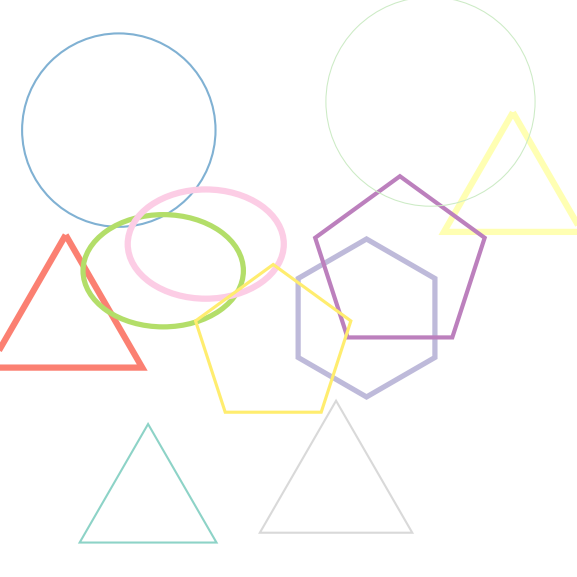[{"shape": "triangle", "thickness": 1, "radius": 0.68, "center": [0.256, 0.128]}, {"shape": "triangle", "thickness": 3, "radius": 0.69, "center": [0.888, 0.667]}, {"shape": "hexagon", "thickness": 2.5, "radius": 0.68, "center": [0.635, 0.449]}, {"shape": "triangle", "thickness": 3, "radius": 0.77, "center": [0.114, 0.439]}, {"shape": "circle", "thickness": 1, "radius": 0.84, "center": [0.206, 0.774]}, {"shape": "oval", "thickness": 2.5, "radius": 0.69, "center": [0.283, 0.53]}, {"shape": "oval", "thickness": 3, "radius": 0.68, "center": [0.356, 0.577]}, {"shape": "triangle", "thickness": 1, "radius": 0.76, "center": [0.582, 0.153]}, {"shape": "pentagon", "thickness": 2, "radius": 0.77, "center": [0.693, 0.54]}, {"shape": "circle", "thickness": 0.5, "radius": 0.91, "center": [0.745, 0.823]}, {"shape": "pentagon", "thickness": 1.5, "radius": 0.71, "center": [0.473, 0.4]}]